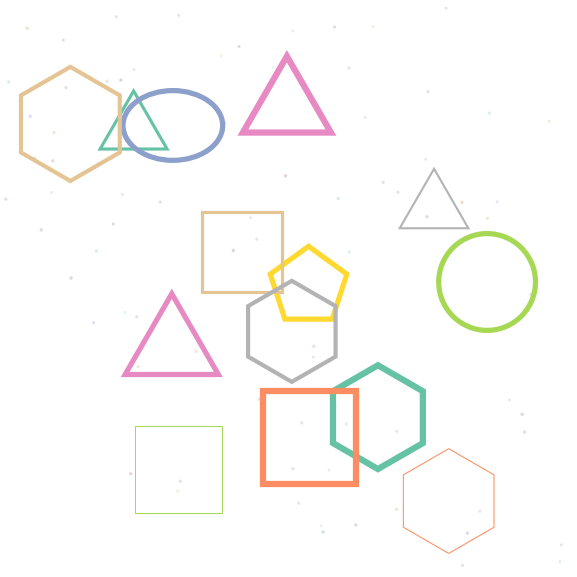[{"shape": "hexagon", "thickness": 3, "radius": 0.45, "center": [0.654, 0.277]}, {"shape": "triangle", "thickness": 1.5, "radius": 0.33, "center": [0.231, 0.775]}, {"shape": "square", "thickness": 3, "radius": 0.4, "center": [0.536, 0.241]}, {"shape": "hexagon", "thickness": 0.5, "radius": 0.45, "center": [0.777, 0.131]}, {"shape": "oval", "thickness": 2.5, "radius": 0.43, "center": [0.299, 0.782]}, {"shape": "triangle", "thickness": 3, "radius": 0.44, "center": [0.497, 0.814]}, {"shape": "triangle", "thickness": 2.5, "radius": 0.47, "center": [0.297, 0.397]}, {"shape": "circle", "thickness": 2.5, "radius": 0.42, "center": [0.843, 0.511]}, {"shape": "square", "thickness": 0.5, "radius": 0.37, "center": [0.309, 0.186]}, {"shape": "pentagon", "thickness": 2.5, "radius": 0.35, "center": [0.534, 0.503]}, {"shape": "hexagon", "thickness": 2, "radius": 0.49, "center": [0.122, 0.785]}, {"shape": "square", "thickness": 1.5, "radius": 0.35, "center": [0.419, 0.562]}, {"shape": "triangle", "thickness": 1, "radius": 0.34, "center": [0.752, 0.638]}, {"shape": "hexagon", "thickness": 2, "radius": 0.44, "center": [0.505, 0.425]}]